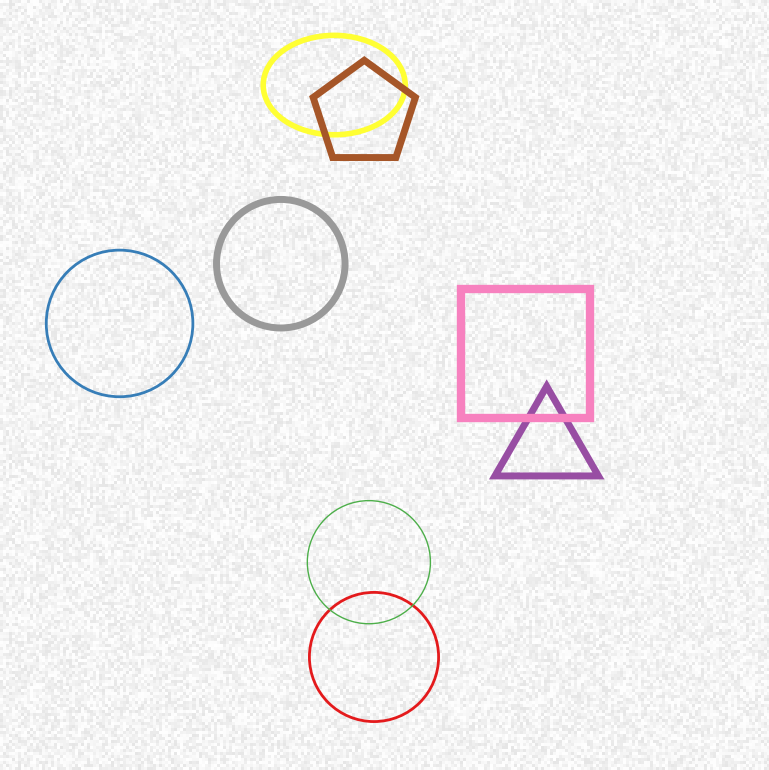[{"shape": "circle", "thickness": 1, "radius": 0.42, "center": [0.486, 0.147]}, {"shape": "circle", "thickness": 1, "radius": 0.48, "center": [0.155, 0.58]}, {"shape": "circle", "thickness": 0.5, "radius": 0.4, "center": [0.479, 0.27]}, {"shape": "triangle", "thickness": 2.5, "radius": 0.39, "center": [0.71, 0.421]}, {"shape": "oval", "thickness": 2, "radius": 0.46, "center": [0.434, 0.89]}, {"shape": "pentagon", "thickness": 2.5, "radius": 0.35, "center": [0.473, 0.852]}, {"shape": "square", "thickness": 3, "radius": 0.42, "center": [0.682, 0.541]}, {"shape": "circle", "thickness": 2.5, "radius": 0.42, "center": [0.365, 0.658]}]